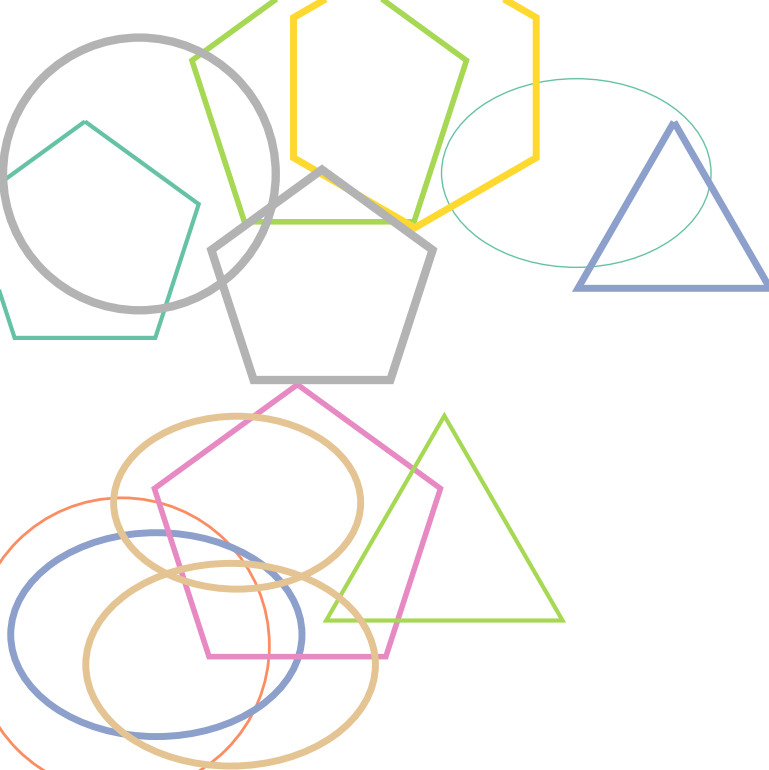[{"shape": "oval", "thickness": 0.5, "radius": 0.87, "center": [0.748, 0.775]}, {"shape": "pentagon", "thickness": 1.5, "radius": 0.78, "center": [0.11, 0.687]}, {"shape": "circle", "thickness": 1, "radius": 0.96, "center": [0.158, 0.162]}, {"shape": "oval", "thickness": 2.5, "radius": 0.95, "center": [0.203, 0.176]}, {"shape": "triangle", "thickness": 2.5, "radius": 0.72, "center": [0.875, 0.698]}, {"shape": "pentagon", "thickness": 2, "radius": 0.98, "center": [0.386, 0.305]}, {"shape": "triangle", "thickness": 1.5, "radius": 0.89, "center": [0.577, 0.283]}, {"shape": "pentagon", "thickness": 2, "radius": 0.94, "center": [0.428, 0.864]}, {"shape": "hexagon", "thickness": 2.5, "radius": 0.91, "center": [0.539, 0.886]}, {"shape": "oval", "thickness": 2.5, "radius": 0.8, "center": [0.308, 0.347]}, {"shape": "oval", "thickness": 2.5, "radius": 0.94, "center": [0.299, 0.137]}, {"shape": "pentagon", "thickness": 3, "radius": 0.76, "center": [0.418, 0.629]}, {"shape": "circle", "thickness": 3, "radius": 0.89, "center": [0.181, 0.774]}]